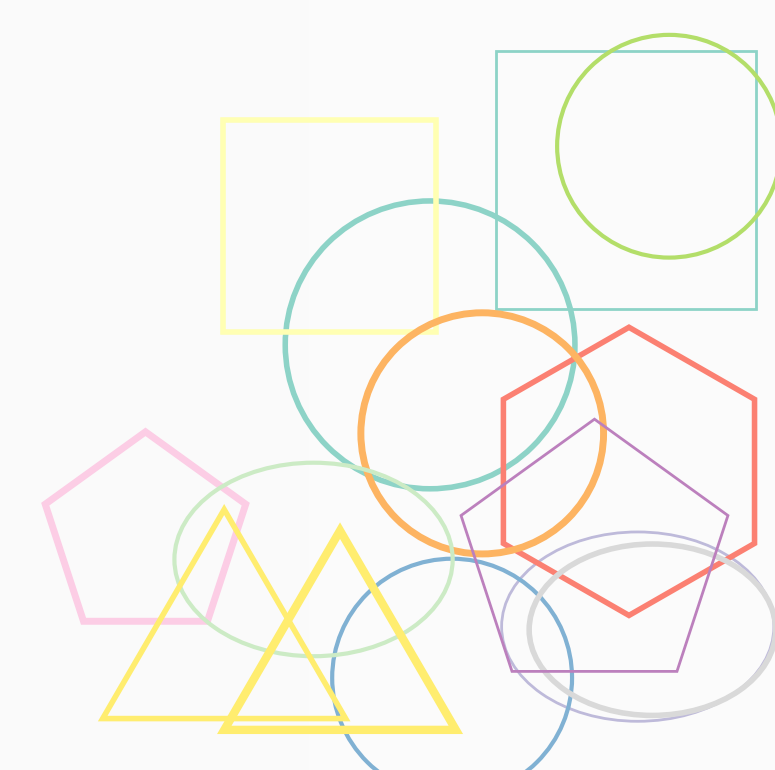[{"shape": "circle", "thickness": 2, "radius": 0.93, "center": [0.555, 0.552]}, {"shape": "square", "thickness": 1, "radius": 0.84, "center": [0.808, 0.766]}, {"shape": "square", "thickness": 2, "radius": 0.69, "center": [0.426, 0.706]}, {"shape": "oval", "thickness": 1, "radius": 0.88, "center": [0.823, 0.186]}, {"shape": "hexagon", "thickness": 2, "radius": 0.94, "center": [0.812, 0.388]}, {"shape": "circle", "thickness": 1.5, "radius": 0.77, "center": [0.583, 0.12]}, {"shape": "circle", "thickness": 2.5, "radius": 0.78, "center": [0.622, 0.437]}, {"shape": "circle", "thickness": 1.5, "radius": 0.72, "center": [0.864, 0.81]}, {"shape": "pentagon", "thickness": 2.5, "radius": 0.68, "center": [0.188, 0.303]}, {"shape": "oval", "thickness": 2, "radius": 0.8, "center": [0.842, 0.182]}, {"shape": "pentagon", "thickness": 1, "radius": 0.91, "center": [0.767, 0.275]}, {"shape": "oval", "thickness": 1.5, "radius": 0.9, "center": [0.405, 0.273]}, {"shape": "triangle", "thickness": 2, "radius": 0.91, "center": [0.289, 0.157]}, {"shape": "triangle", "thickness": 3, "radius": 0.86, "center": [0.439, 0.138]}]